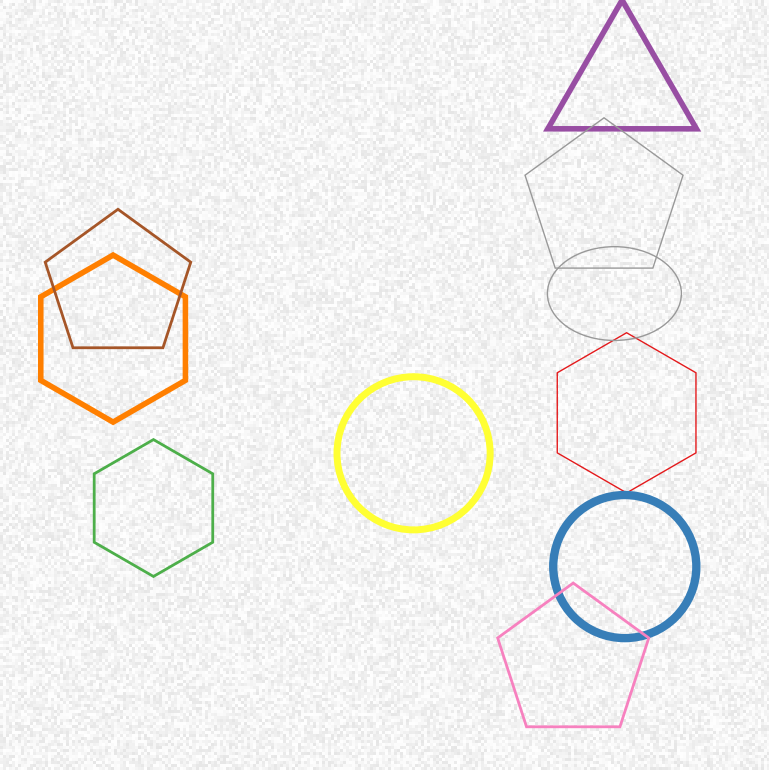[{"shape": "hexagon", "thickness": 0.5, "radius": 0.52, "center": [0.814, 0.464]}, {"shape": "circle", "thickness": 3, "radius": 0.46, "center": [0.811, 0.264]}, {"shape": "hexagon", "thickness": 1, "radius": 0.44, "center": [0.199, 0.34]}, {"shape": "triangle", "thickness": 2, "radius": 0.56, "center": [0.808, 0.888]}, {"shape": "hexagon", "thickness": 2, "radius": 0.54, "center": [0.147, 0.56]}, {"shape": "circle", "thickness": 2.5, "radius": 0.5, "center": [0.537, 0.411]}, {"shape": "pentagon", "thickness": 1, "radius": 0.5, "center": [0.153, 0.629]}, {"shape": "pentagon", "thickness": 1, "radius": 0.52, "center": [0.744, 0.14]}, {"shape": "oval", "thickness": 0.5, "radius": 0.43, "center": [0.798, 0.619]}, {"shape": "pentagon", "thickness": 0.5, "radius": 0.54, "center": [0.784, 0.739]}]